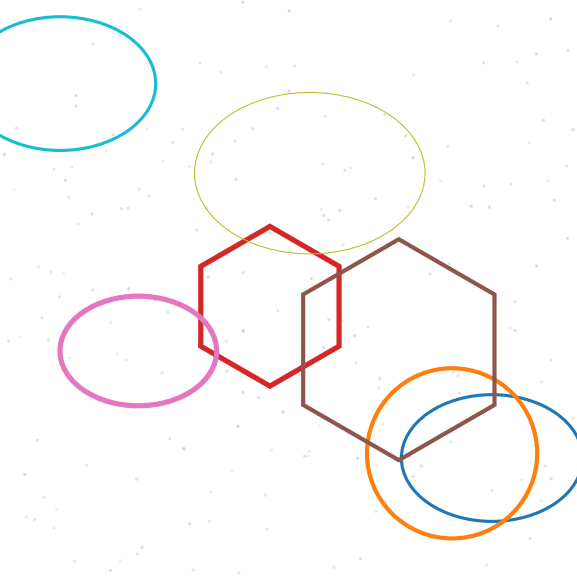[{"shape": "oval", "thickness": 1.5, "radius": 0.78, "center": [0.852, 0.206]}, {"shape": "circle", "thickness": 2, "radius": 0.74, "center": [0.783, 0.214]}, {"shape": "hexagon", "thickness": 2.5, "radius": 0.69, "center": [0.467, 0.469]}, {"shape": "hexagon", "thickness": 2, "radius": 0.96, "center": [0.691, 0.394]}, {"shape": "oval", "thickness": 2.5, "radius": 0.68, "center": [0.24, 0.391]}, {"shape": "oval", "thickness": 0.5, "radius": 1.0, "center": [0.536, 0.699]}, {"shape": "oval", "thickness": 1.5, "radius": 0.83, "center": [0.104, 0.854]}]